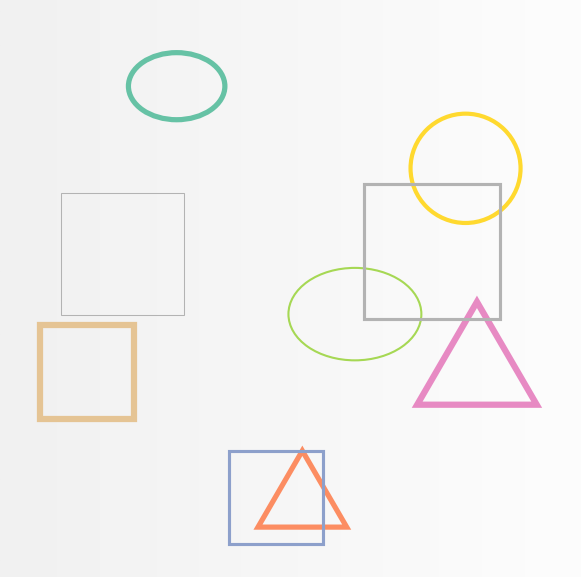[{"shape": "oval", "thickness": 2.5, "radius": 0.41, "center": [0.304, 0.85]}, {"shape": "triangle", "thickness": 2.5, "radius": 0.44, "center": [0.52, 0.13]}, {"shape": "square", "thickness": 1.5, "radius": 0.4, "center": [0.474, 0.137]}, {"shape": "triangle", "thickness": 3, "radius": 0.59, "center": [0.821, 0.358]}, {"shape": "oval", "thickness": 1, "radius": 0.57, "center": [0.611, 0.455]}, {"shape": "circle", "thickness": 2, "radius": 0.47, "center": [0.801, 0.708]}, {"shape": "square", "thickness": 3, "radius": 0.41, "center": [0.15, 0.356]}, {"shape": "square", "thickness": 1.5, "radius": 0.59, "center": [0.743, 0.564]}, {"shape": "square", "thickness": 0.5, "radius": 0.53, "center": [0.21, 0.559]}]